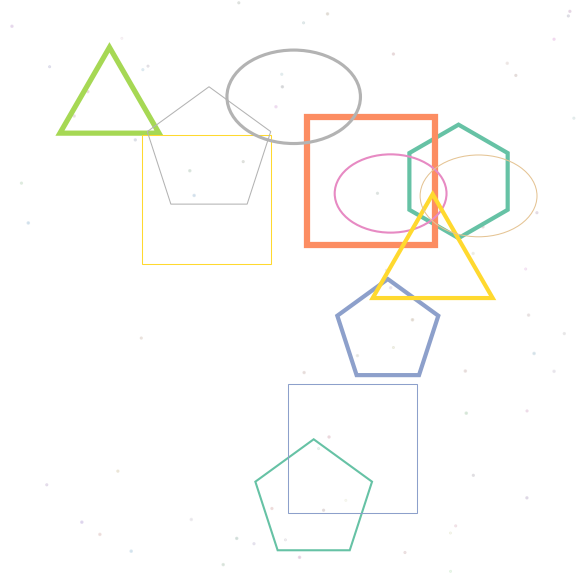[{"shape": "hexagon", "thickness": 2, "radius": 0.49, "center": [0.794, 0.685]}, {"shape": "pentagon", "thickness": 1, "radius": 0.53, "center": [0.543, 0.132]}, {"shape": "square", "thickness": 3, "radius": 0.55, "center": [0.643, 0.686]}, {"shape": "pentagon", "thickness": 2, "radius": 0.46, "center": [0.672, 0.424]}, {"shape": "square", "thickness": 0.5, "radius": 0.56, "center": [0.611, 0.222]}, {"shape": "oval", "thickness": 1, "radius": 0.48, "center": [0.676, 0.664]}, {"shape": "triangle", "thickness": 2.5, "radius": 0.5, "center": [0.19, 0.818]}, {"shape": "triangle", "thickness": 2, "radius": 0.6, "center": [0.749, 0.543]}, {"shape": "square", "thickness": 0.5, "radius": 0.56, "center": [0.357, 0.653]}, {"shape": "oval", "thickness": 0.5, "radius": 0.51, "center": [0.829, 0.66]}, {"shape": "pentagon", "thickness": 0.5, "radius": 0.56, "center": [0.362, 0.737]}, {"shape": "oval", "thickness": 1.5, "radius": 0.58, "center": [0.509, 0.832]}]